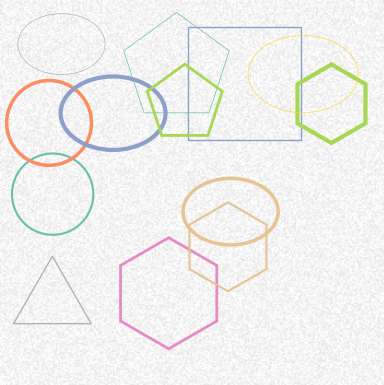[{"shape": "pentagon", "thickness": 0.5, "radius": 0.72, "center": [0.458, 0.824]}, {"shape": "circle", "thickness": 1.5, "radius": 0.53, "center": [0.137, 0.496]}, {"shape": "circle", "thickness": 2.5, "radius": 0.55, "center": [0.127, 0.681]}, {"shape": "square", "thickness": 1, "radius": 0.73, "center": [0.635, 0.783]}, {"shape": "oval", "thickness": 3, "radius": 0.68, "center": [0.294, 0.706]}, {"shape": "hexagon", "thickness": 2, "radius": 0.72, "center": [0.438, 0.238]}, {"shape": "hexagon", "thickness": 3, "radius": 0.51, "center": [0.861, 0.731]}, {"shape": "pentagon", "thickness": 2, "radius": 0.51, "center": [0.48, 0.731]}, {"shape": "oval", "thickness": 0.5, "radius": 0.72, "center": [0.787, 0.808]}, {"shape": "oval", "thickness": 2.5, "radius": 0.62, "center": [0.599, 0.45]}, {"shape": "hexagon", "thickness": 1.5, "radius": 0.58, "center": [0.592, 0.359]}, {"shape": "triangle", "thickness": 1, "radius": 0.58, "center": [0.136, 0.218]}, {"shape": "oval", "thickness": 0.5, "radius": 0.57, "center": [0.16, 0.885]}]